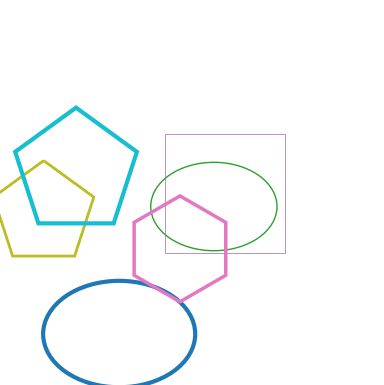[{"shape": "oval", "thickness": 3, "radius": 0.99, "center": [0.31, 0.132]}, {"shape": "oval", "thickness": 1, "radius": 0.82, "center": [0.556, 0.464]}, {"shape": "square", "thickness": 0.5, "radius": 0.78, "center": [0.584, 0.497]}, {"shape": "hexagon", "thickness": 2.5, "radius": 0.69, "center": [0.467, 0.354]}, {"shape": "pentagon", "thickness": 2, "radius": 0.69, "center": [0.113, 0.446]}, {"shape": "pentagon", "thickness": 3, "radius": 0.83, "center": [0.198, 0.554]}]